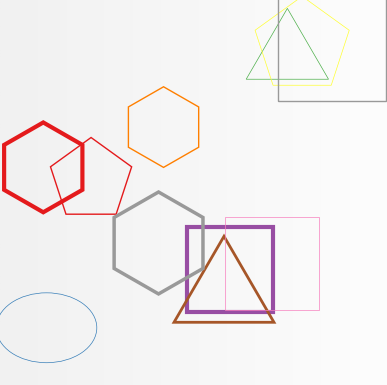[{"shape": "hexagon", "thickness": 3, "radius": 0.58, "center": [0.112, 0.565]}, {"shape": "pentagon", "thickness": 1, "radius": 0.55, "center": [0.235, 0.533]}, {"shape": "oval", "thickness": 0.5, "radius": 0.65, "center": [0.12, 0.149]}, {"shape": "triangle", "thickness": 0.5, "radius": 0.61, "center": [0.742, 0.856]}, {"shape": "square", "thickness": 3, "radius": 0.55, "center": [0.594, 0.3]}, {"shape": "hexagon", "thickness": 1, "radius": 0.52, "center": [0.422, 0.67]}, {"shape": "pentagon", "thickness": 0.5, "radius": 0.64, "center": [0.78, 0.882]}, {"shape": "triangle", "thickness": 2, "radius": 0.74, "center": [0.578, 0.237]}, {"shape": "square", "thickness": 0.5, "radius": 0.61, "center": [0.702, 0.316]}, {"shape": "square", "thickness": 1, "radius": 0.7, "center": [0.857, 0.877]}, {"shape": "hexagon", "thickness": 2.5, "radius": 0.66, "center": [0.409, 0.369]}]